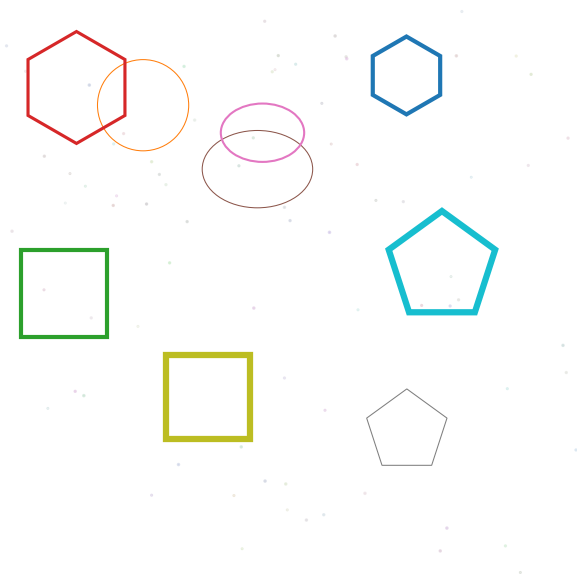[{"shape": "hexagon", "thickness": 2, "radius": 0.34, "center": [0.704, 0.868]}, {"shape": "circle", "thickness": 0.5, "radius": 0.39, "center": [0.248, 0.817]}, {"shape": "square", "thickness": 2, "radius": 0.38, "center": [0.111, 0.491]}, {"shape": "hexagon", "thickness": 1.5, "radius": 0.48, "center": [0.132, 0.848]}, {"shape": "oval", "thickness": 0.5, "radius": 0.48, "center": [0.446, 0.706]}, {"shape": "oval", "thickness": 1, "radius": 0.36, "center": [0.455, 0.769]}, {"shape": "pentagon", "thickness": 0.5, "radius": 0.37, "center": [0.704, 0.253]}, {"shape": "square", "thickness": 3, "radius": 0.36, "center": [0.36, 0.311]}, {"shape": "pentagon", "thickness": 3, "radius": 0.48, "center": [0.765, 0.537]}]